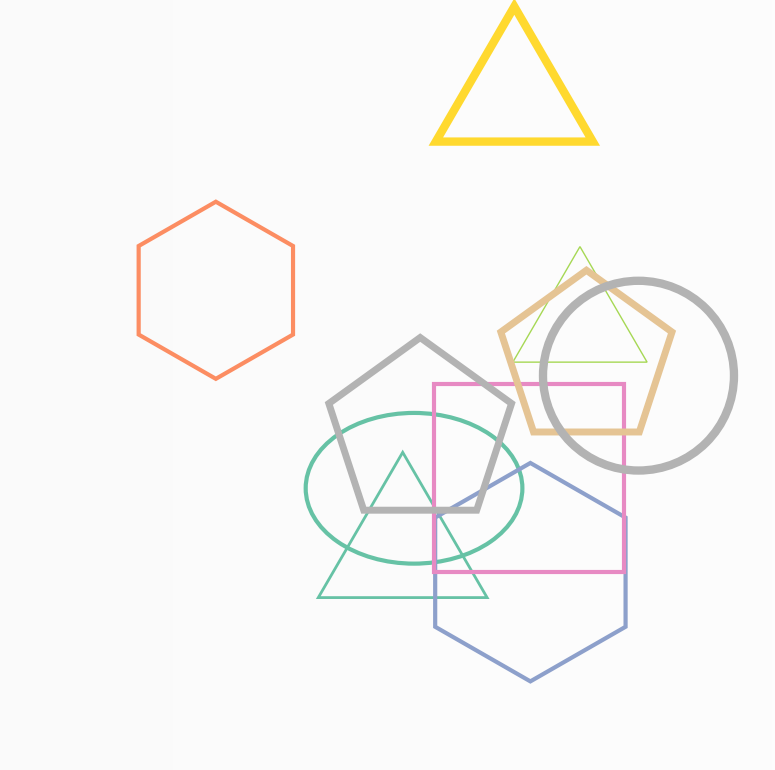[{"shape": "triangle", "thickness": 1, "radius": 0.63, "center": [0.52, 0.287]}, {"shape": "oval", "thickness": 1.5, "radius": 0.7, "center": [0.534, 0.366]}, {"shape": "hexagon", "thickness": 1.5, "radius": 0.58, "center": [0.279, 0.623]}, {"shape": "hexagon", "thickness": 1.5, "radius": 0.71, "center": [0.684, 0.257]}, {"shape": "square", "thickness": 1.5, "radius": 0.61, "center": [0.683, 0.379]}, {"shape": "triangle", "thickness": 0.5, "radius": 0.5, "center": [0.748, 0.58]}, {"shape": "triangle", "thickness": 3, "radius": 0.58, "center": [0.664, 0.875]}, {"shape": "pentagon", "thickness": 2.5, "radius": 0.58, "center": [0.757, 0.533]}, {"shape": "pentagon", "thickness": 2.5, "radius": 0.62, "center": [0.542, 0.438]}, {"shape": "circle", "thickness": 3, "radius": 0.62, "center": [0.824, 0.512]}]